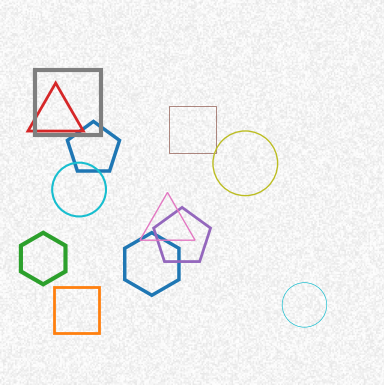[{"shape": "pentagon", "thickness": 2.5, "radius": 0.36, "center": [0.243, 0.613]}, {"shape": "hexagon", "thickness": 2.5, "radius": 0.41, "center": [0.394, 0.314]}, {"shape": "square", "thickness": 2, "radius": 0.3, "center": [0.199, 0.194]}, {"shape": "hexagon", "thickness": 3, "radius": 0.33, "center": [0.112, 0.328]}, {"shape": "triangle", "thickness": 2, "radius": 0.42, "center": [0.145, 0.701]}, {"shape": "pentagon", "thickness": 2, "radius": 0.39, "center": [0.473, 0.384]}, {"shape": "square", "thickness": 0.5, "radius": 0.31, "center": [0.5, 0.664]}, {"shape": "triangle", "thickness": 1, "radius": 0.41, "center": [0.435, 0.417]}, {"shape": "square", "thickness": 3, "radius": 0.42, "center": [0.177, 0.733]}, {"shape": "circle", "thickness": 1, "radius": 0.42, "center": [0.637, 0.576]}, {"shape": "circle", "thickness": 1.5, "radius": 0.35, "center": [0.205, 0.508]}, {"shape": "circle", "thickness": 0.5, "radius": 0.29, "center": [0.791, 0.208]}]